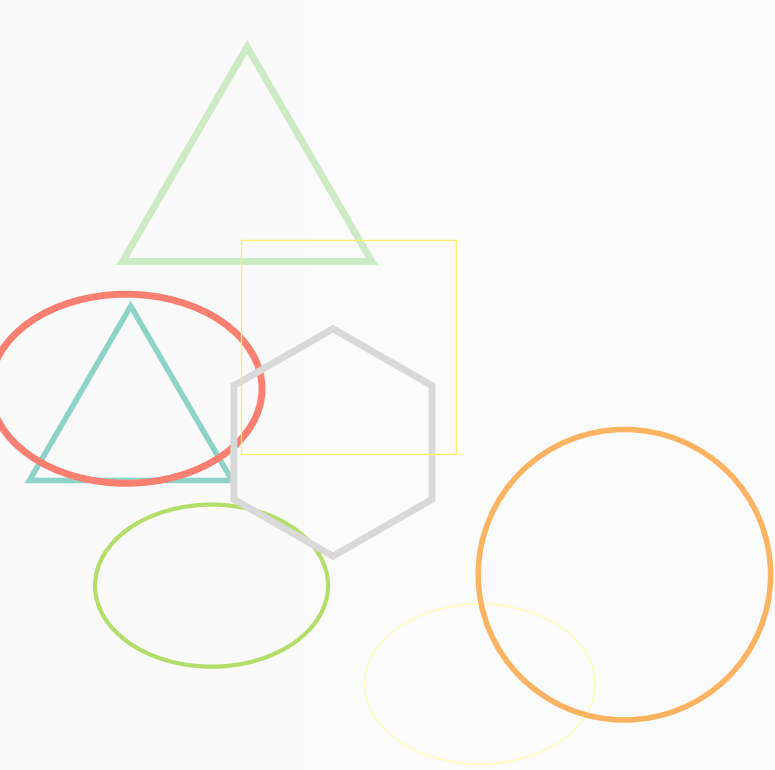[{"shape": "triangle", "thickness": 2, "radius": 0.75, "center": [0.169, 0.452]}, {"shape": "oval", "thickness": 0.5, "radius": 0.74, "center": [0.619, 0.112]}, {"shape": "oval", "thickness": 2.5, "radius": 0.88, "center": [0.163, 0.495]}, {"shape": "circle", "thickness": 2, "radius": 0.94, "center": [0.806, 0.254]}, {"shape": "oval", "thickness": 1.5, "radius": 0.75, "center": [0.273, 0.239]}, {"shape": "hexagon", "thickness": 2.5, "radius": 0.74, "center": [0.43, 0.425]}, {"shape": "triangle", "thickness": 2.5, "radius": 0.93, "center": [0.319, 0.753]}, {"shape": "square", "thickness": 0.5, "radius": 0.7, "center": [0.45, 0.549]}]